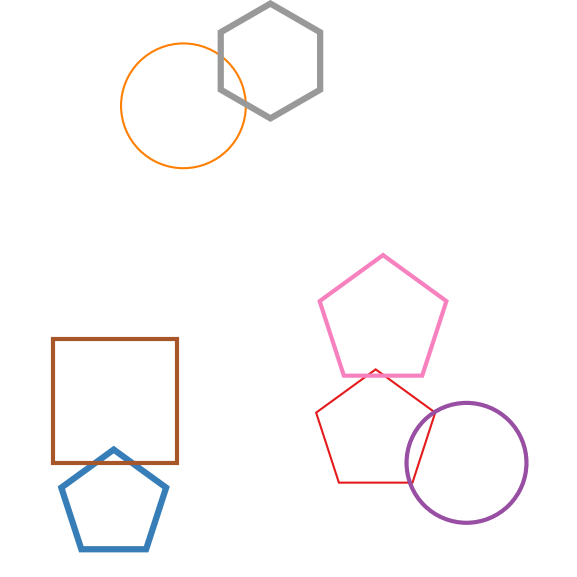[{"shape": "pentagon", "thickness": 1, "radius": 0.54, "center": [0.651, 0.251]}, {"shape": "pentagon", "thickness": 3, "radius": 0.48, "center": [0.197, 0.125]}, {"shape": "circle", "thickness": 2, "radius": 0.52, "center": [0.808, 0.198]}, {"shape": "circle", "thickness": 1, "radius": 0.54, "center": [0.318, 0.816]}, {"shape": "square", "thickness": 2, "radius": 0.54, "center": [0.199, 0.305]}, {"shape": "pentagon", "thickness": 2, "radius": 0.58, "center": [0.663, 0.442]}, {"shape": "hexagon", "thickness": 3, "radius": 0.5, "center": [0.468, 0.894]}]